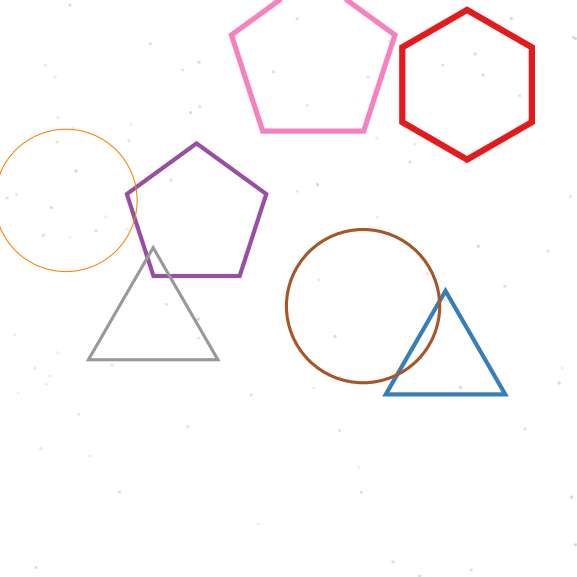[{"shape": "hexagon", "thickness": 3, "radius": 0.65, "center": [0.809, 0.852]}, {"shape": "triangle", "thickness": 2, "radius": 0.6, "center": [0.771, 0.376]}, {"shape": "pentagon", "thickness": 2, "radius": 0.63, "center": [0.34, 0.624]}, {"shape": "circle", "thickness": 0.5, "radius": 0.62, "center": [0.114, 0.652]}, {"shape": "circle", "thickness": 1.5, "radius": 0.66, "center": [0.629, 0.469]}, {"shape": "pentagon", "thickness": 2.5, "radius": 0.74, "center": [0.542, 0.893]}, {"shape": "triangle", "thickness": 1.5, "radius": 0.65, "center": [0.265, 0.441]}]